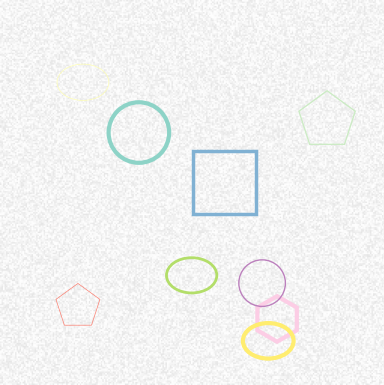[{"shape": "circle", "thickness": 3, "radius": 0.39, "center": [0.361, 0.656]}, {"shape": "oval", "thickness": 0.5, "radius": 0.34, "center": [0.215, 0.786]}, {"shape": "pentagon", "thickness": 0.5, "radius": 0.3, "center": [0.202, 0.204]}, {"shape": "square", "thickness": 2.5, "radius": 0.41, "center": [0.583, 0.525]}, {"shape": "oval", "thickness": 2, "radius": 0.33, "center": [0.498, 0.285]}, {"shape": "hexagon", "thickness": 3, "radius": 0.3, "center": [0.72, 0.172]}, {"shape": "circle", "thickness": 1, "radius": 0.3, "center": [0.681, 0.265]}, {"shape": "pentagon", "thickness": 1, "radius": 0.38, "center": [0.85, 0.687]}, {"shape": "oval", "thickness": 3, "radius": 0.33, "center": [0.697, 0.115]}]